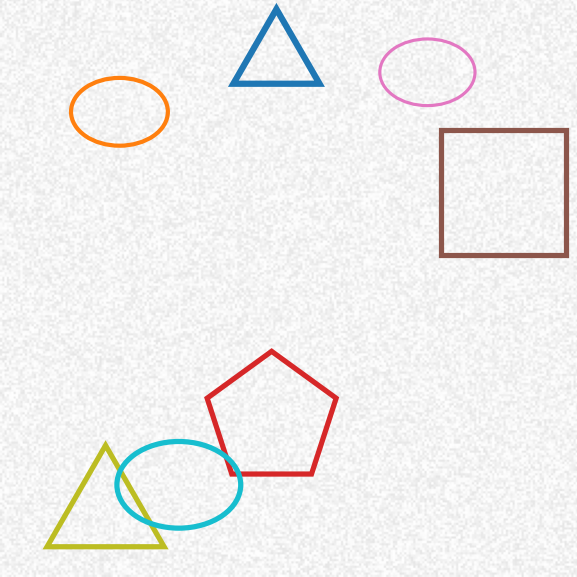[{"shape": "triangle", "thickness": 3, "radius": 0.43, "center": [0.479, 0.897]}, {"shape": "oval", "thickness": 2, "radius": 0.42, "center": [0.207, 0.806]}, {"shape": "pentagon", "thickness": 2.5, "radius": 0.59, "center": [0.47, 0.273]}, {"shape": "square", "thickness": 2.5, "radius": 0.54, "center": [0.872, 0.665]}, {"shape": "oval", "thickness": 1.5, "radius": 0.41, "center": [0.74, 0.874]}, {"shape": "triangle", "thickness": 2.5, "radius": 0.58, "center": [0.183, 0.111]}, {"shape": "oval", "thickness": 2.5, "radius": 0.54, "center": [0.31, 0.16]}]